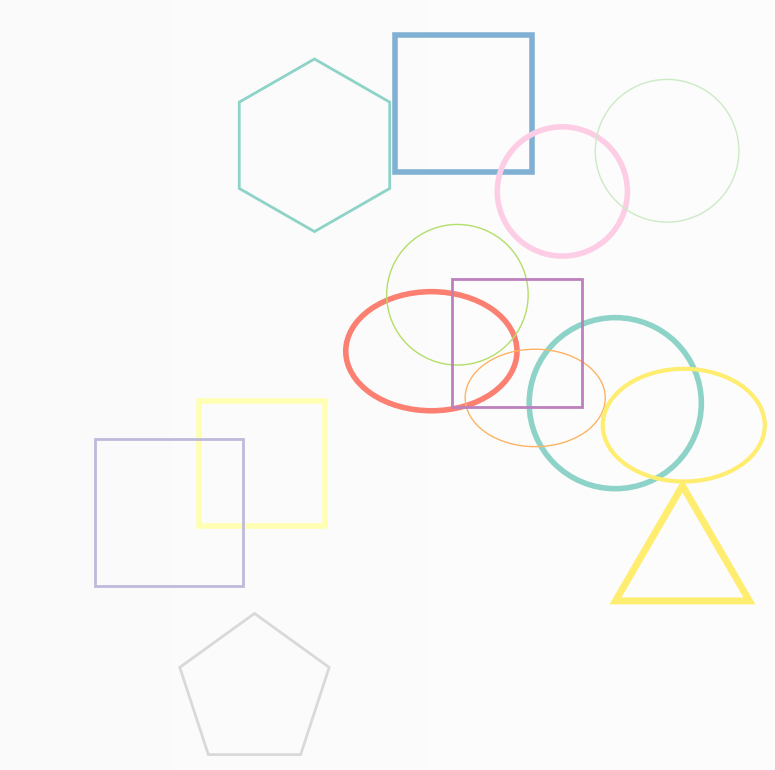[{"shape": "hexagon", "thickness": 1, "radius": 0.56, "center": [0.406, 0.811]}, {"shape": "circle", "thickness": 2, "radius": 0.56, "center": [0.794, 0.476]}, {"shape": "square", "thickness": 2, "radius": 0.41, "center": [0.338, 0.398]}, {"shape": "square", "thickness": 1, "radius": 0.48, "center": [0.218, 0.335]}, {"shape": "oval", "thickness": 2, "radius": 0.55, "center": [0.557, 0.544]}, {"shape": "square", "thickness": 2, "radius": 0.44, "center": [0.598, 0.866]}, {"shape": "oval", "thickness": 0.5, "radius": 0.45, "center": [0.691, 0.483]}, {"shape": "circle", "thickness": 0.5, "radius": 0.46, "center": [0.59, 0.617]}, {"shape": "circle", "thickness": 2, "radius": 0.42, "center": [0.726, 0.751]}, {"shape": "pentagon", "thickness": 1, "radius": 0.51, "center": [0.328, 0.102]}, {"shape": "square", "thickness": 1, "radius": 0.42, "center": [0.667, 0.555]}, {"shape": "circle", "thickness": 0.5, "radius": 0.46, "center": [0.861, 0.804]}, {"shape": "triangle", "thickness": 2.5, "radius": 0.5, "center": [0.881, 0.269]}, {"shape": "oval", "thickness": 1.5, "radius": 0.52, "center": [0.882, 0.448]}]